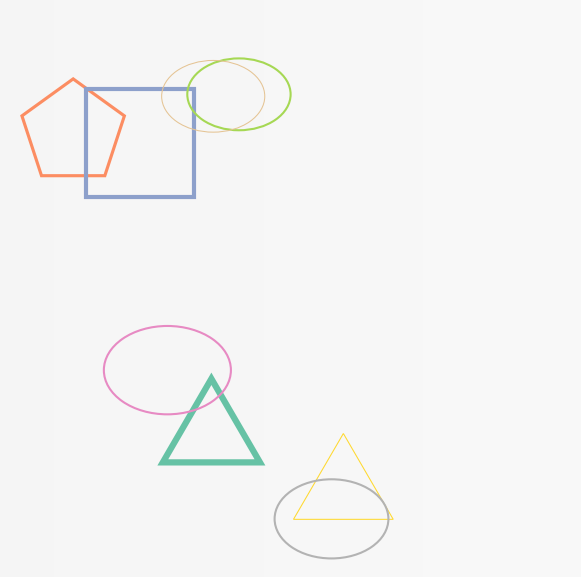[{"shape": "triangle", "thickness": 3, "radius": 0.48, "center": [0.364, 0.247]}, {"shape": "pentagon", "thickness": 1.5, "radius": 0.46, "center": [0.126, 0.77]}, {"shape": "square", "thickness": 2, "radius": 0.47, "center": [0.241, 0.752]}, {"shape": "oval", "thickness": 1, "radius": 0.55, "center": [0.288, 0.358]}, {"shape": "oval", "thickness": 1, "radius": 0.44, "center": [0.411, 0.836]}, {"shape": "triangle", "thickness": 0.5, "radius": 0.5, "center": [0.591, 0.149]}, {"shape": "oval", "thickness": 0.5, "radius": 0.44, "center": [0.367, 0.832]}, {"shape": "oval", "thickness": 1, "radius": 0.49, "center": [0.57, 0.101]}]